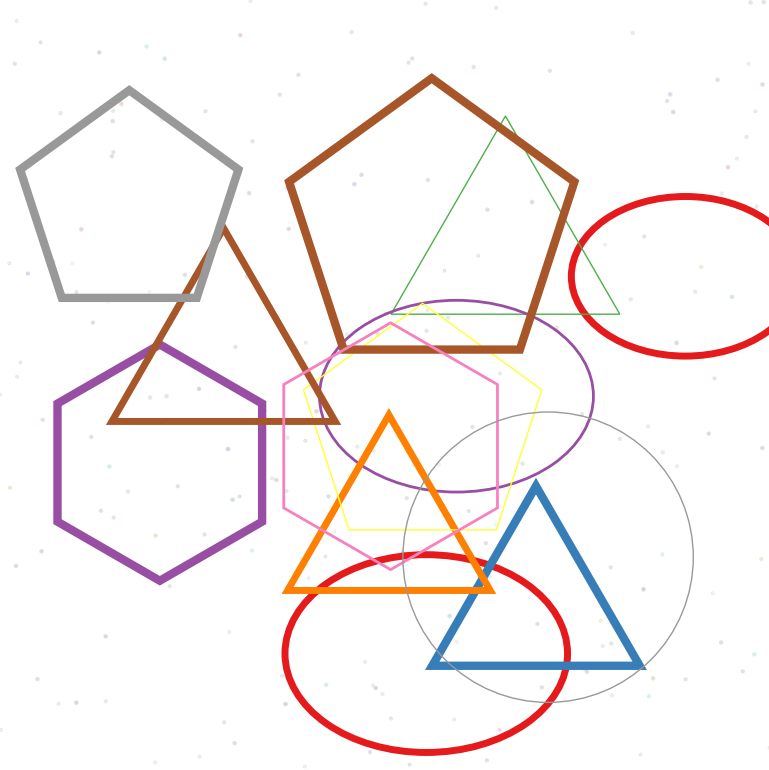[{"shape": "oval", "thickness": 2.5, "radius": 0.92, "center": [0.554, 0.151]}, {"shape": "oval", "thickness": 2.5, "radius": 0.74, "center": [0.89, 0.641]}, {"shape": "triangle", "thickness": 3, "radius": 0.78, "center": [0.696, 0.213]}, {"shape": "triangle", "thickness": 0.5, "radius": 0.86, "center": [0.656, 0.678]}, {"shape": "hexagon", "thickness": 3, "radius": 0.77, "center": [0.208, 0.399]}, {"shape": "oval", "thickness": 1, "radius": 0.89, "center": [0.593, 0.485]}, {"shape": "triangle", "thickness": 2.5, "radius": 0.76, "center": [0.505, 0.309]}, {"shape": "pentagon", "thickness": 0.5, "radius": 0.81, "center": [0.549, 0.443]}, {"shape": "triangle", "thickness": 2.5, "radius": 0.84, "center": [0.29, 0.536]}, {"shape": "pentagon", "thickness": 3, "radius": 0.97, "center": [0.561, 0.704]}, {"shape": "hexagon", "thickness": 1, "radius": 0.8, "center": [0.507, 0.421]}, {"shape": "pentagon", "thickness": 3, "radius": 0.75, "center": [0.168, 0.734]}, {"shape": "circle", "thickness": 0.5, "radius": 0.94, "center": [0.712, 0.276]}]